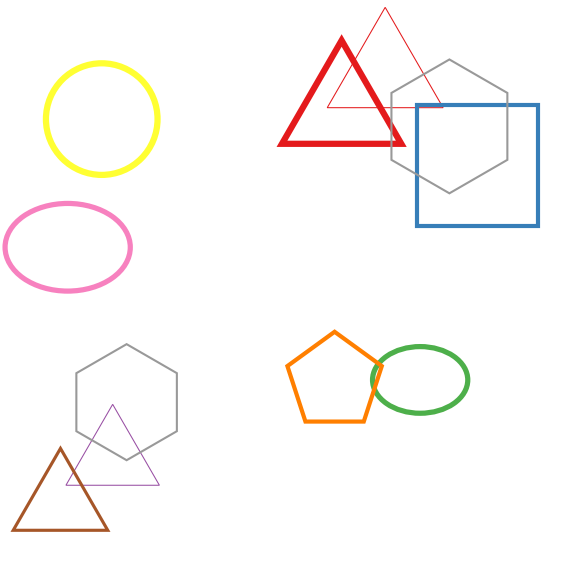[{"shape": "triangle", "thickness": 0.5, "radius": 0.58, "center": [0.667, 0.871]}, {"shape": "triangle", "thickness": 3, "radius": 0.6, "center": [0.592, 0.81]}, {"shape": "square", "thickness": 2, "radius": 0.52, "center": [0.827, 0.712]}, {"shape": "oval", "thickness": 2.5, "radius": 0.41, "center": [0.728, 0.341]}, {"shape": "triangle", "thickness": 0.5, "radius": 0.47, "center": [0.195, 0.206]}, {"shape": "pentagon", "thickness": 2, "radius": 0.43, "center": [0.579, 0.339]}, {"shape": "circle", "thickness": 3, "radius": 0.48, "center": [0.176, 0.793]}, {"shape": "triangle", "thickness": 1.5, "radius": 0.47, "center": [0.105, 0.128]}, {"shape": "oval", "thickness": 2.5, "radius": 0.54, "center": [0.117, 0.571]}, {"shape": "hexagon", "thickness": 1, "radius": 0.58, "center": [0.778, 0.78]}, {"shape": "hexagon", "thickness": 1, "radius": 0.5, "center": [0.219, 0.303]}]